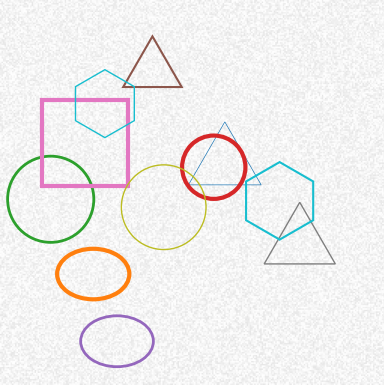[{"shape": "triangle", "thickness": 0.5, "radius": 0.55, "center": [0.584, 0.574]}, {"shape": "oval", "thickness": 3, "radius": 0.47, "center": [0.242, 0.288]}, {"shape": "circle", "thickness": 2, "radius": 0.56, "center": [0.132, 0.482]}, {"shape": "circle", "thickness": 3, "radius": 0.41, "center": [0.555, 0.566]}, {"shape": "oval", "thickness": 2, "radius": 0.47, "center": [0.304, 0.114]}, {"shape": "triangle", "thickness": 1.5, "radius": 0.44, "center": [0.396, 0.818]}, {"shape": "square", "thickness": 3, "radius": 0.56, "center": [0.221, 0.628]}, {"shape": "triangle", "thickness": 1, "radius": 0.53, "center": [0.779, 0.368]}, {"shape": "circle", "thickness": 1, "radius": 0.55, "center": [0.425, 0.462]}, {"shape": "hexagon", "thickness": 1.5, "radius": 0.5, "center": [0.726, 0.478]}, {"shape": "hexagon", "thickness": 1, "radius": 0.44, "center": [0.272, 0.731]}]